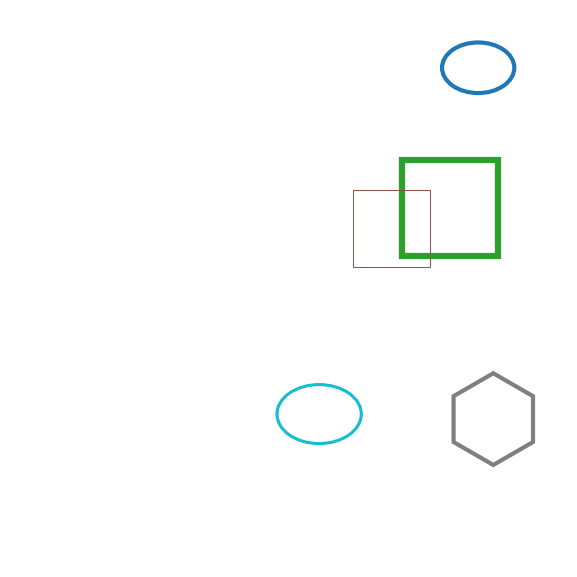[{"shape": "oval", "thickness": 2, "radius": 0.31, "center": [0.828, 0.882]}, {"shape": "square", "thickness": 3, "radius": 0.42, "center": [0.779, 0.639]}, {"shape": "square", "thickness": 0.5, "radius": 0.33, "center": [0.678, 0.603]}, {"shape": "hexagon", "thickness": 2, "radius": 0.4, "center": [0.854, 0.273]}, {"shape": "oval", "thickness": 1.5, "radius": 0.36, "center": [0.553, 0.282]}]